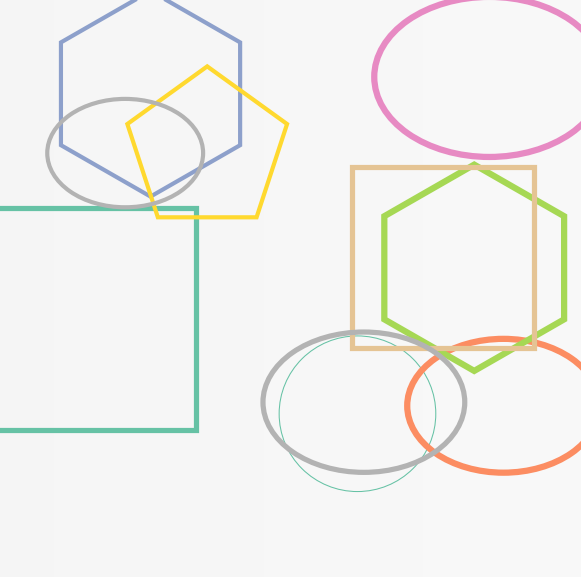[{"shape": "square", "thickness": 2.5, "radius": 0.96, "center": [0.146, 0.447]}, {"shape": "circle", "thickness": 0.5, "radius": 0.67, "center": [0.615, 0.283]}, {"shape": "oval", "thickness": 3, "radius": 0.83, "center": [0.866, 0.297]}, {"shape": "hexagon", "thickness": 2, "radius": 0.89, "center": [0.259, 0.837]}, {"shape": "oval", "thickness": 3, "radius": 0.99, "center": [0.842, 0.866]}, {"shape": "hexagon", "thickness": 3, "radius": 0.89, "center": [0.816, 0.535]}, {"shape": "pentagon", "thickness": 2, "radius": 0.72, "center": [0.356, 0.74]}, {"shape": "square", "thickness": 2.5, "radius": 0.79, "center": [0.762, 0.553]}, {"shape": "oval", "thickness": 2, "radius": 0.67, "center": [0.215, 0.734]}, {"shape": "oval", "thickness": 2.5, "radius": 0.87, "center": [0.626, 0.303]}]